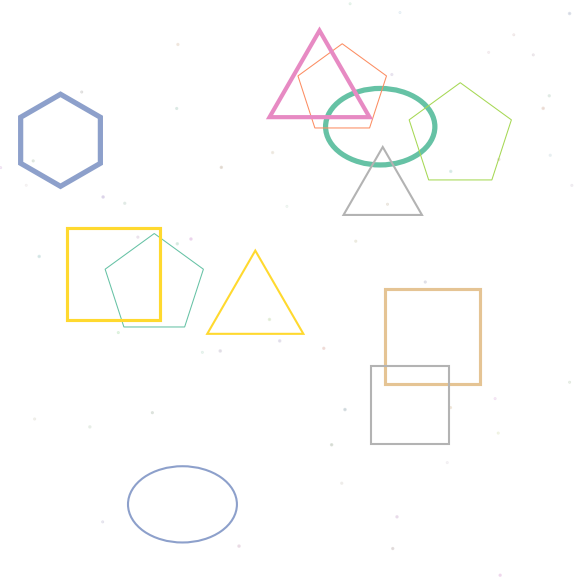[{"shape": "oval", "thickness": 2.5, "radius": 0.47, "center": [0.658, 0.78]}, {"shape": "pentagon", "thickness": 0.5, "radius": 0.45, "center": [0.267, 0.505]}, {"shape": "pentagon", "thickness": 0.5, "radius": 0.4, "center": [0.593, 0.843]}, {"shape": "oval", "thickness": 1, "radius": 0.47, "center": [0.316, 0.126]}, {"shape": "hexagon", "thickness": 2.5, "radius": 0.4, "center": [0.105, 0.756]}, {"shape": "triangle", "thickness": 2, "radius": 0.5, "center": [0.553, 0.846]}, {"shape": "pentagon", "thickness": 0.5, "radius": 0.47, "center": [0.797, 0.763]}, {"shape": "square", "thickness": 1.5, "radius": 0.4, "center": [0.196, 0.525]}, {"shape": "triangle", "thickness": 1, "radius": 0.48, "center": [0.442, 0.469]}, {"shape": "square", "thickness": 1.5, "radius": 0.41, "center": [0.748, 0.416]}, {"shape": "triangle", "thickness": 1, "radius": 0.39, "center": [0.663, 0.666]}, {"shape": "square", "thickness": 1, "radius": 0.34, "center": [0.709, 0.298]}]